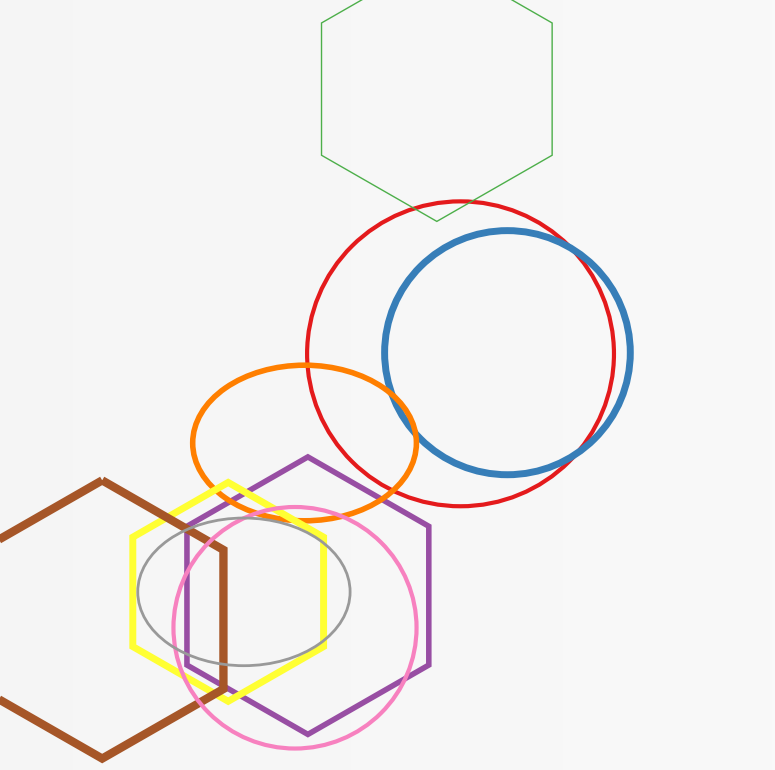[{"shape": "circle", "thickness": 1.5, "radius": 0.99, "center": [0.594, 0.541]}, {"shape": "circle", "thickness": 2.5, "radius": 0.79, "center": [0.655, 0.542]}, {"shape": "hexagon", "thickness": 0.5, "radius": 0.86, "center": [0.564, 0.884]}, {"shape": "hexagon", "thickness": 2, "radius": 0.9, "center": [0.397, 0.226]}, {"shape": "oval", "thickness": 2, "radius": 0.72, "center": [0.393, 0.425]}, {"shape": "hexagon", "thickness": 2.5, "radius": 0.71, "center": [0.294, 0.231]}, {"shape": "hexagon", "thickness": 3, "radius": 0.9, "center": [0.132, 0.196]}, {"shape": "circle", "thickness": 1.5, "radius": 0.78, "center": [0.381, 0.185]}, {"shape": "oval", "thickness": 1, "radius": 0.68, "center": [0.315, 0.231]}]